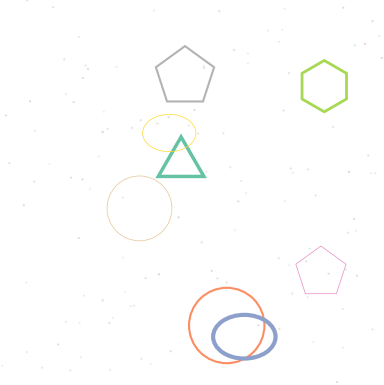[{"shape": "triangle", "thickness": 2.5, "radius": 0.34, "center": [0.47, 0.576]}, {"shape": "circle", "thickness": 1.5, "radius": 0.49, "center": [0.589, 0.155]}, {"shape": "oval", "thickness": 3, "radius": 0.41, "center": [0.635, 0.125]}, {"shape": "pentagon", "thickness": 0.5, "radius": 0.34, "center": [0.834, 0.292]}, {"shape": "hexagon", "thickness": 2, "radius": 0.33, "center": [0.842, 0.776]}, {"shape": "oval", "thickness": 0.5, "radius": 0.35, "center": [0.44, 0.654]}, {"shape": "circle", "thickness": 0.5, "radius": 0.42, "center": [0.362, 0.459]}, {"shape": "pentagon", "thickness": 1.5, "radius": 0.4, "center": [0.481, 0.801]}]